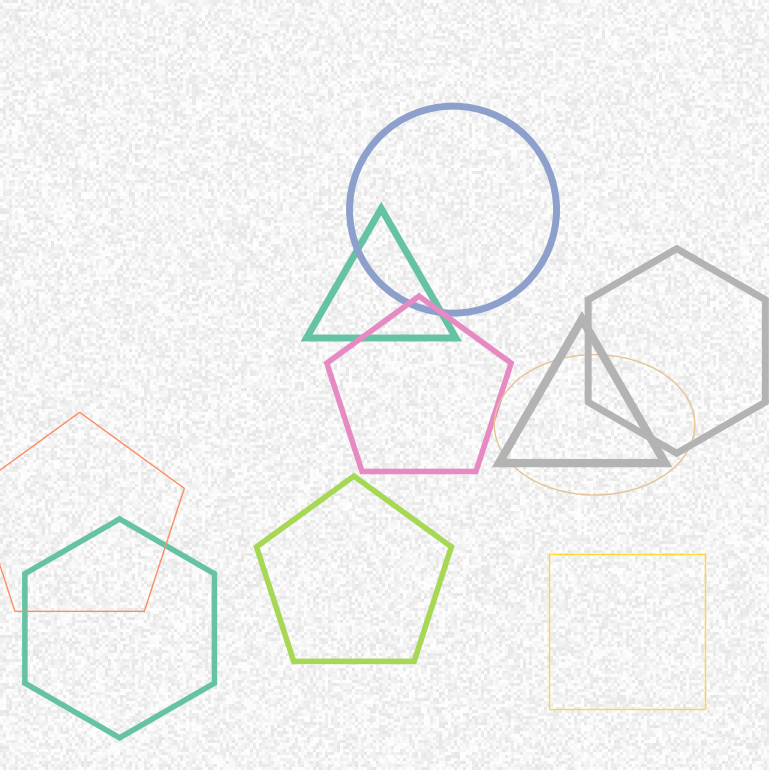[{"shape": "triangle", "thickness": 2.5, "radius": 0.56, "center": [0.495, 0.617]}, {"shape": "hexagon", "thickness": 2, "radius": 0.71, "center": [0.155, 0.184]}, {"shape": "pentagon", "thickness": 0.5, "radius": 0.71, "center": [0.103, 0.322]}, {"shape": "circle", "thickness": 2.5, "radius": 0.67, "center": [0.588, 0.728]}, {"shape": "pentagon", "thickness": 2, "radius": 0.63, "center": [0.544, 0.49]}, {"shape": "pentagon", "thickness": 2, "radius": 0.67, "center": [0.46, 0.249]}, {"shape": "square", "thickness": 0.5, "radius": 0.5, "center": [0.814, 0.18]}, {"shape": "oval", "thickness": 0.5, "radius": 0.65, "center": [0.772, 0.448]}, {"shape": "triangle", "thickness": 3, "radius": 0.62, "center": [0.756, 0.461]}, {"shape": "hexagon", "thickness": 2.5, "radius": 0.66, "center": [0.879, 0.544]}]